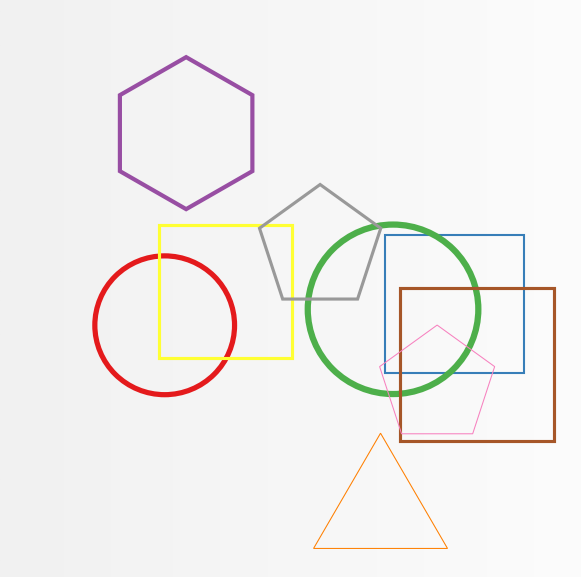[{"shape": "circle", "thickness": 2.5, "radius": 0.6, "center": [0.283, 0.436]}, {"shape": "square", "thickness": 1, "radius": 0.6, "center": [0.782, 0.473]}, {"shape": "circle", "thickness": 3, "radius": 0.73, "center": [0.676, 0.464]}, {"shape": "hexagon", "thickness": 2, "radius": 0.66, "center": [0.32, 0.769]}, {"shape": "triangle", "thickness": 0.5, "radius": 0.67, "center": [0.655, 0.116]}, {"shape": "square", "thickness": 1.5, "radius": 0.57, "center": [0.388, 0.494]}, {"shape": "square", "thickness": 1.5, "radius": 0.66, "center": [0.821, 0.368]}, {"shape": "pentagon", "thickness": 0.5, "radius": 0.52, "center": [0.752, 0.332]}, {"shape": "pentagon", "thickness": 1.5, "radius": 0.55, "center": [0.551, 0.57]}]